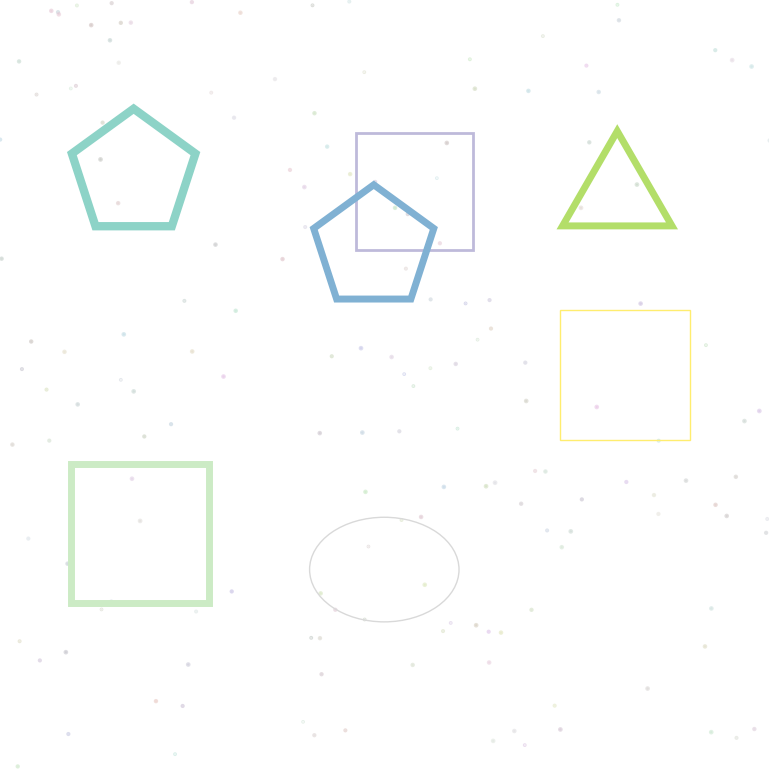[{"shape": "pentagon", "thickness": 3, "radius": 0.42, "center": [0.174, 0.774]}, {"shape": "square", "thickness": 1, "radius": 0.38, "center": [0.538, 0.751]}, {"shape": "pentagon", "thickness": 2.5, "radius": 0.41, "center": [0.485, 0.678]}, {"shape": "triangle", "thickness": 2.5, "radius": 0.41, "center": [0.802, 0.748]}, {"shape": "oval", "thickness": 0.5, "radius": 0.49, "center": [0.499, 0.26]}, {"shape": "square", "thickness": 2.5, "radius": 0.45, "center": [0.181, 0.307]}, {"shape": "square", "thickness": 0.5, "radius": 0.42, "center": [0.812, 0.513]}]